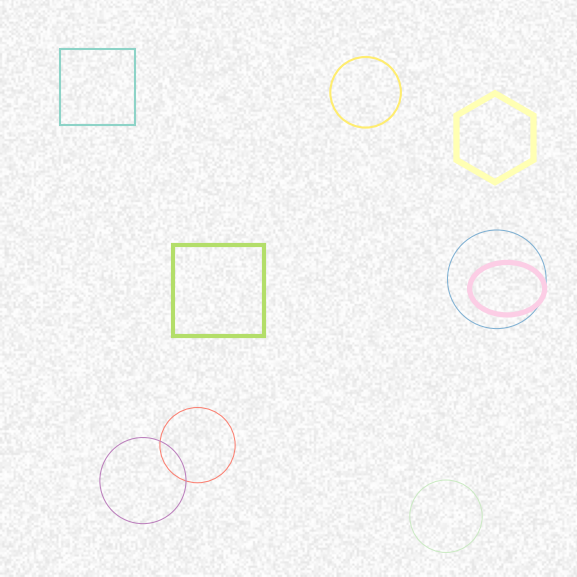[{"shape": "square", "thickness": 1, "radius": 0.33, "center": [0.168, 0.849]}, {"shape": "hexagon", "thickness": 3, "radius": 0.38, "center": [0.857, 0.761]}, {"shape": "circle", "thickness": 0.5, "radius": 0.33, "center": [0.342, 0.228]}, {"shape": "circle", "thickness": 0.5, "radius": 0.43, "center": [0.86, 0.515]}, {"shape": "square", "thickness": 2, "radius": 0.39, "center": [0.379, 0.496]}, {"shape": "oval", "thickness": 2.5, "radius": 0.32, "center": [0.878, 0.499]}, {"shape": "circle", "thickness": 0.5, "radius": 0.37, "center": [0.247, 0.167]}, {"shape": "circle", "thickness": 0.5, "radius": 0.31, "center": [0.772, 0.105]}, {"shape": "circle", "thickness": 1, "radius": 0.31, "center": [0.633, 0.839]}]